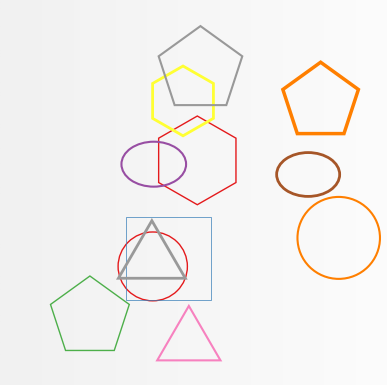[{"shape": "circle", "thickness": 1, "radius": 0.45, "center": [0.394, 0.308]}, {"shape": "hexagon", "thickness": 1, "radius": 0.58, "center": [0.509, 0.583]}, {"shape": "square", "thickness": 0.5, "radius": 0.54, "center": [0.435, 0.328]}, {"shape": "pentagon", "thickness": 1, "radius": 0.53, "center": [0.232, 0.176]}, {"shape": "oval", "thickness": 1.5, "radius": 0.42, "center": [0.397, 0.574]}, {"shape": "pentagon", "thickness": 2.5, "radius": 0.51, "center": [0.827, 0.736]}, {"shape": "circle", "thickness": 1.5, "radius": 0.53, "center": [0.874, 0.382]}, {"shape": "hexagon", "thickness": 2, "radius": 0.45, "center": [0.472, 0.738]}, {"shape": "oval", "thickness": 2, "radius": 0.41, "center": [0.795, 0.547]}, {"shape": "triangle", "thickness": 1.5, "radius": 0.47, "center": [0.487, 0.111]}, {"shape": "triangle", "thickness": 2, "radius": 0.5, "center": [0.392, 0.327]}, {"shape": "pentagon", "thickness": 1.5, "radius": 0.57, "center": [0.517, 0.819]}]